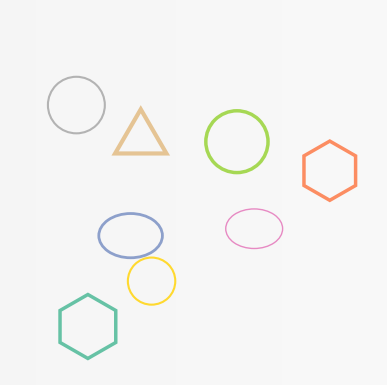[{"shape": "hexagon", "thickness": 2.5, "radius": 0.42, "center": [0.227, 0.152]}, {"shape": "hexagon", "thickness": 2.5, "radius": 0.38, "center": [0.851, 0.557]}, {"shape": "oval", "thickness": 2, "radius": 0.41, "center": [0.337, 0.388]}, {"shape": "oval", "thickness": 1, "radius": 0.37, "center": [0.656, 0.406]}, {"shape": "circle", "thickness": 2.5, "radius": 0.4, "center": [0.611, 0.632]}, {"shape": "circle", "thickness": 1.5, "radius": 0.31, "center": [0.391, 0.27]}, {"shape": "triangle", "thickness": 3, "radius": 0.38, "center": [0.363, 0.64]}, {"shape": "circle", "thickness": 1.5, "radius": 0.37, "center": [0.197, 0.727]}]